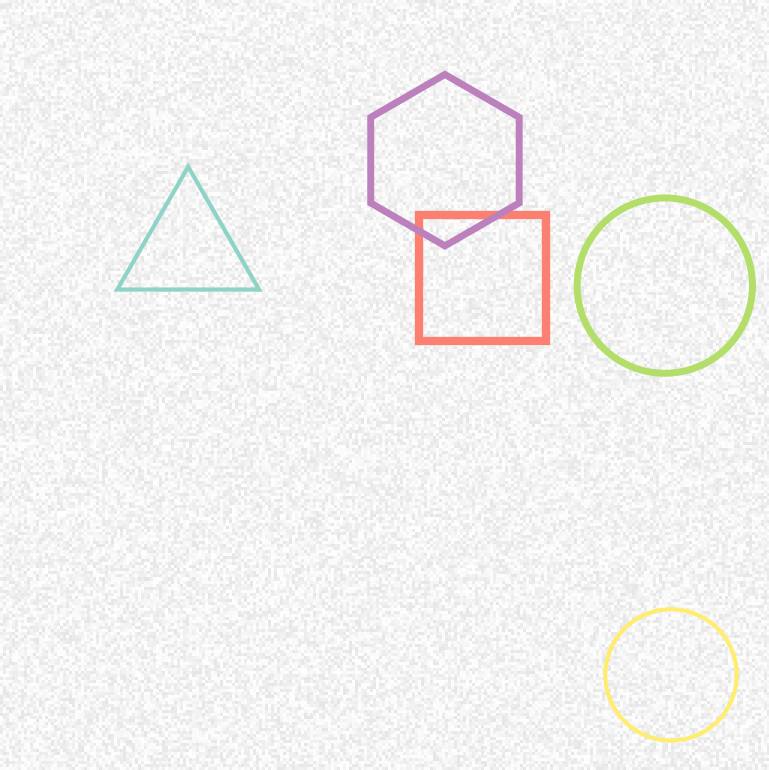[{"shape": "triangle", "thickness": 1.5, "radius": 0.53, "center": [0.244, 0.677]}, {"shape": "square", "thickness": 3, "radius": 0.41, "center": [0.627, 0.639]}, {"shape": "circle", "thickness": 2.5, "radius": 0.57, "center": [0.863, 0.629]}, {"shape": "hexagon", "thickness": 2.5, "radius": 0.56, "center": [0.578, 0.792]}, {"shape": "circle", "thickness": 1.5, "radius": 0.43, "center": [0.871, 0.123]}]